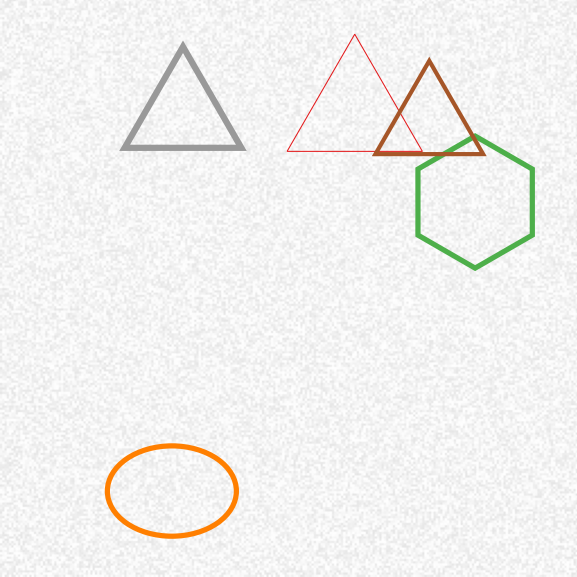[{"shape": "triangle", "thickness": 0.5, "radius": 0.68, "center": [0.614, 0.805]}, {"shape": "hexagon", "thickness": 2.5, "radius": 0.57, "center": [0.823, 0.649]}, {"shape": "oval", "thickness": 2.5, "radius": 0.56, "center": [0.298, 0.149]}, {"shape": "triangle", "thickness": 2, "radius": 0.54, "center": [0.743, 0.786]}, {"shape": "triangle", "thickness": 3, "radius": 0.58, "center": [0.317, 0.801]}]